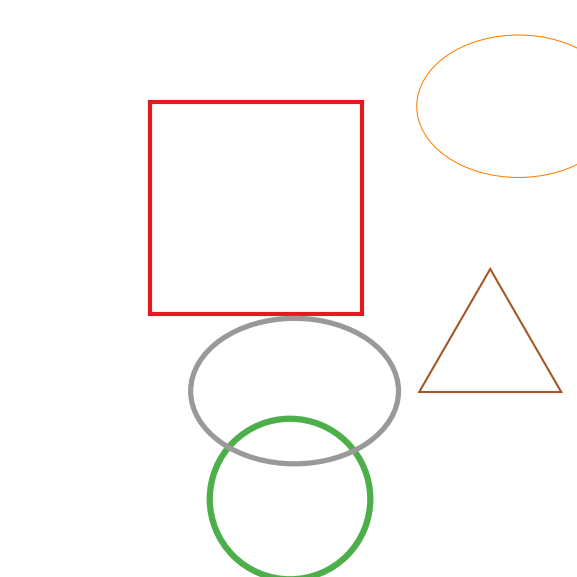[{"shape": "square", "thickness": 2, "radius": 0.92, "center": [0.444, 0.639]}, {"shape": "circle", "thickness": 3, "radius": 0.7, "center": [0.502, 0.135]}, {"shape": "oval", "thickness": 0.5, "radius": 0.88, "center": [0.898, 0.815]}, {"shape": "triangle", "thickness": 1, "radius": 0.71, "center": [0.849, 0.391]}, {"shape": "oval", "thickness": 2.5, "radius": 0.9, "center": [0.51, 0.322]}]